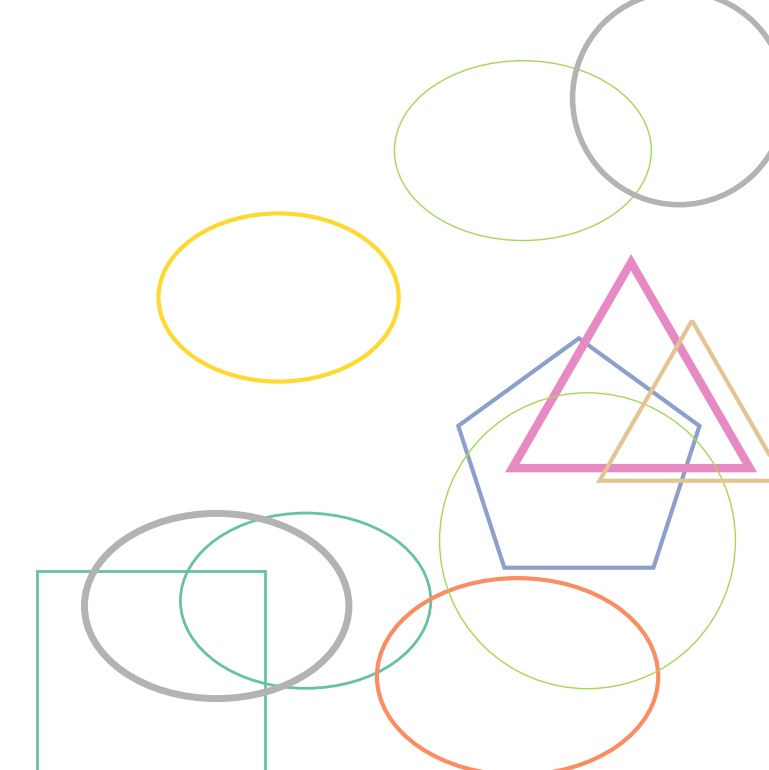[{"shape": "oval", "thickness": 1, "radius": 0.81, "center": [0.397, 0.22]}, {"shape": "square", "thickness": 1, "radius": 0.74, "center": [0.196, 0.11]}, {"shape": "oval", "thickness": 1.5, "radius": 0.91, "center": [0.672, 0.121]}, {"shape": "pentagon", "thickness": 1.5, "radius": 0.82, "center": [0.752, 0.396]}, {"shape": "triangle", "thickness": 3, "radius": 0.89, "center": [0.82, 0.481]}, {"shape": "oval", "thickness": 0.5, "radius": 0.83, "center": [0.679, 0.804]}, {"shape": "circle", "thickness": 0.5, "radius": 0.96, "center": [0.763, 0.298]}, {"shape": "oval", "thickness": 1.5, "radius": 0.78, "center": [0.362, 0.614]}, {"shape": "triangle", "thickness": 1.5, "radius": 0.69, "center": [0.899, 0.445]}, {"shape": "oval", "thickness": 2.5, "radius": 0.86, "center": [0.281, 0.213]}, {"shape": "circle", "thickness": 2, "radius": 0.69, "center": [0.882, 0.873]}]